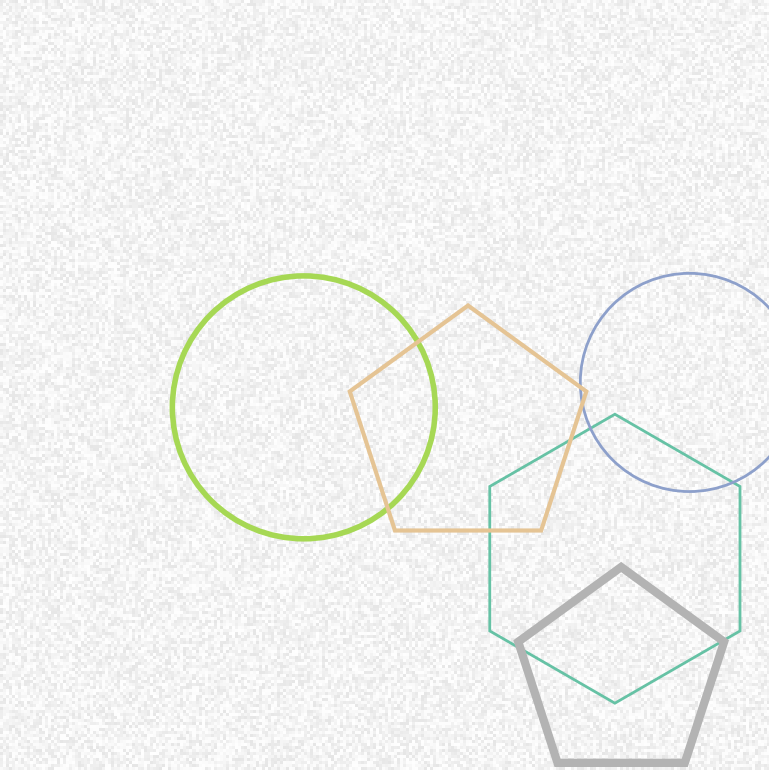[{"shape": "hexagon", "thickness": 1, "radius": 0.94, "center": [0.799, 0.274]}, {"shape": "circle", "thickness": 1, "radius": 0.71, "center": [0.895, 0.503]}, {"shape": "circle", "thickness": 2, "radius": 0.85, "center": [0.395, 0.471]}, {"shape": "pentagon", "thickness": 1.5, "radius": 0.81, "center": [0.608, 0.442]}, {"shape": "pentagon", "thickness": 3, "radius": 0.7, "center": [0.807, 0.123]}]